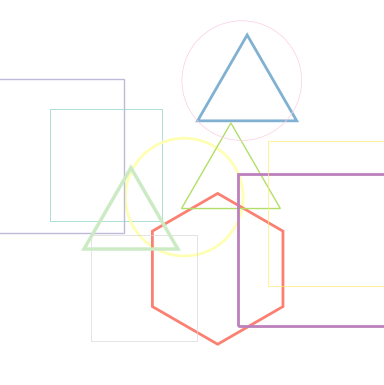[{"shape": "square", "thickness": 0.5, "radius": 0.73, "center": [0.274, 0.572]}, {"shape": "circle", "thickness": 2, "radius": 0.76, "center": [0.479, 0.488]}, {"shape": "square", "thickness": 1, "radius": 1.0, "center": [0.122, 0.594]}, {"shape": "hexagon", "thickness": 2, "radius": 0.98, "center": [0.565, 0.302]}, {"shape": "triangle", "thickness": 2, "radius": 0.74, "center": [0.642, 0.76]}, {"shape": "triangle", "thickness": 1, "radius": 0.74, "center": [0.6, 0.532]}, {"shape": "circle", "thickness": 0.5, "radius": 0.78, "center": [0.628, 0.791]}, {"shape": "square", "thickness": 0.5, "radius": 0.69, "center": [0.375, 0.251]}, {"shape": "square", "thickness": 2, "radius": 0.98, "center": [0.816, 0.351]}, {"shape": "triangle", "thickness": 2.5, "radius": 0.7, "center": [0.34, 0.424]}, {"shape": "square", "thickness": 0.5, "radius": 0.94, "center": [0.885, 0.446]}]